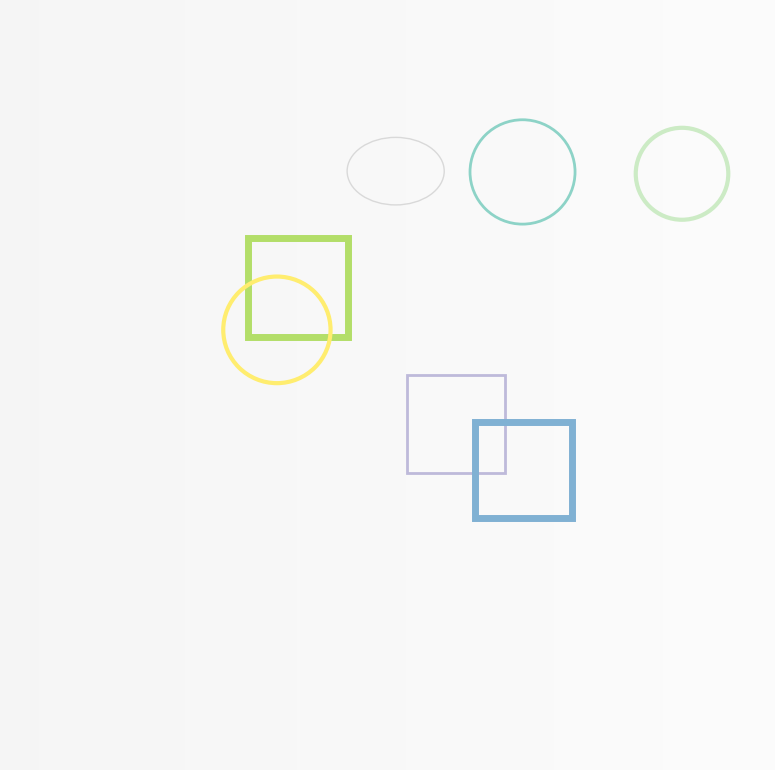[{"shape": "circle", "thickness": 1, "radius": 0.34, "center": [0.674, 0.777]}, {"shape": "square", "thickness": 1, "radius": 0.32, "center": [0.589, 0.449]}, {"shape": "square", "thickness": 2.5, "radius": 0.31, "center": [0.676, 0.39]}, {"shape": "square", "thickness": 2.5, "radius": 0.32, "center": [0.384, 0.627]}, {"shape": "oval", "thickness": 0.5, "radius": 0.31, "center": [0.511, 0.778]}, {"shape": "circle", "thickness": 1.5, "radius": 0.3, "center": [0.88, 0.774]}, {"shape": "circle", "thickness": 1.5, "radius": 0.35, "center": [0.357, 0.572]}]